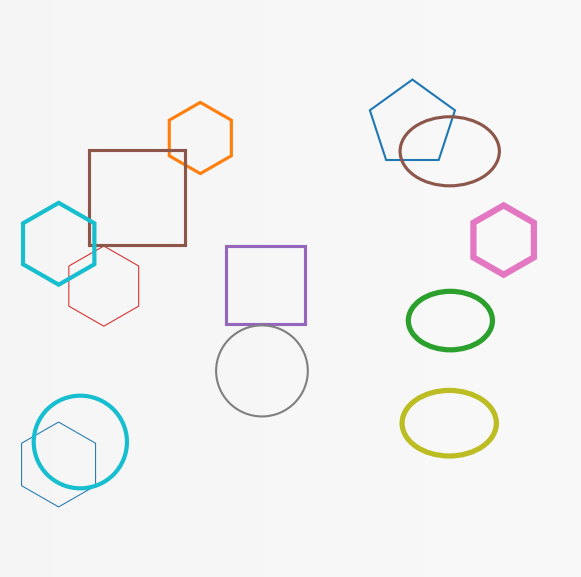[{"shape": "hexagon", "thickness": 0.5, "radius": 0.37, "center": [0.101, 0.195]}, {"shape": "pentagon", "thickness": 1, "radius": 0.38, "center": [0.71, 0.784]}, {"shape": "hexagon", "thickness": 1.5, "radius": 0.31, "center": [0.345, 0.76]}, {"shape": "oval", "thickness": 2.5, "radius": 0.36, "center": [0.775, 0.444]}, {"shape": "hexagon", "thickness": 0.5, "radius": 0.35, "center": [0.179, 0.504]}, {"shape": "square", "thickness": 1.5, "radius": 0.34, "center": [0.457, 0.506]}, {"shape": "square", "thickness": 1.5, "radius": 0.41, "center": [0.236, 0.657]}, {"shape": "oval", "thickness": 1.5, "radius": 0.43, "center": [0.774, 0.737]}, {"shape": "hexagon", "thickness": 3, "radius": 0.3, "center": [0.866, 0.583]}, {"shape": "circle", "thickness": 1, "radius": 0.39, "center": [0.451, 0.357]}, {"shape": "oval", "thickness": 2.5, "radius": 0.41, "center": [0.773, 0.266]}, {"shape": "circle", "thickness": 2, "radius": 0.4, "center": [0.138, 0.234]}, {"shape": "hexagon", "thickness": 2, "radius": 0.35, "center": [0.101, 0.577]}]